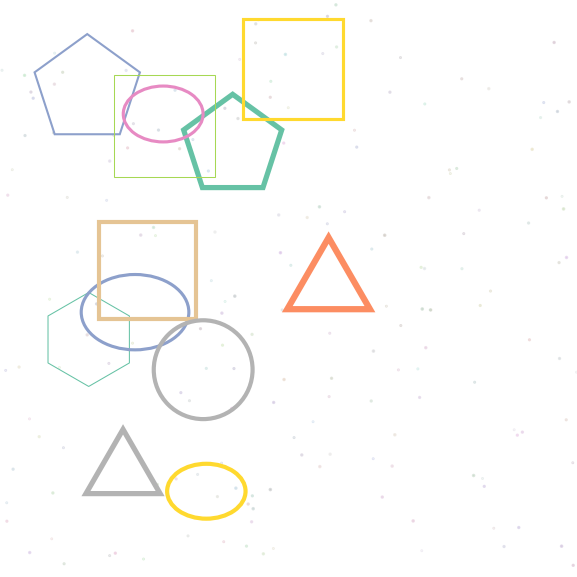[{"shape": "pentagon", "thickness": 2.5, "radius": 0.45, "center": [0.403, 0.747]}, {"shape": "hexagon", "thickness": 0.5, "radius": 0.41, "center": [0.154, 0.411]}, {"shape": "triangle", "thickness": 3, "radius": 0.41, "center": [0.569, 0.505]}, {"shape": "pentagon", "thickness": 1, "radius": 0.48, "center": [0.151, 0.844]}, {"shape": "oval", "thickness": 1.5, "radius": 0.47, "center": [0.234, 0.459]}, {"shape": "oval", "thickness": 1.5, "radius": 0.35, "center": [0.283, 0.802]}, {"shape": "square", "thickness": 0.5, "radius": 0.44, "center": [0.285, 0.781]}, {"shape": "square", "thickness": 1.5, "radius": 0.43, "center": [0.507, 0.88]}, {"shape": "oval", "thickness": 2, "radius": 0.34, "center": [0.357, 0.149]}, {"shape": "square", "thickness": 2, "radius": 0.42, "center": [0.255, 0.53]}, {"shape": "circle", "thickness": 2, "radius": 0.43, "center": [0.352, 0.359]}, {"shape": "triangle", "thickness": 2.5, "radius": 0.37, "center": [0.213, 0.181]}]